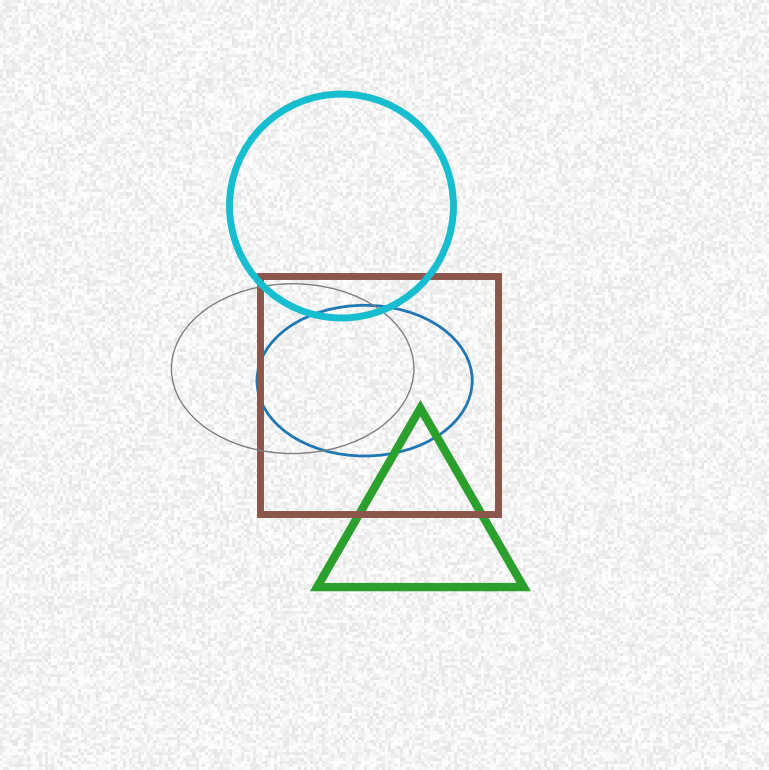[{"shape": "oval", "thickness": 1, "radius": 0.7, "center": [0.474, 0.506]}, {"shape": "triangle", "thickness": 3, "radius": 0.77, "center": [0.546, 0.315]}, {"shape": "square", "thickness": 2.5, "radius": 0.77, "center": [0.492, 0.487]}, {"shape": "oval", "thickness": 0.5, "radius": 0.79, "center": [0.38, 0.521]}, {"shape": "circle", "thickness": 2.5, "radius": 0.73, "center": [0.443, 0.732]}]